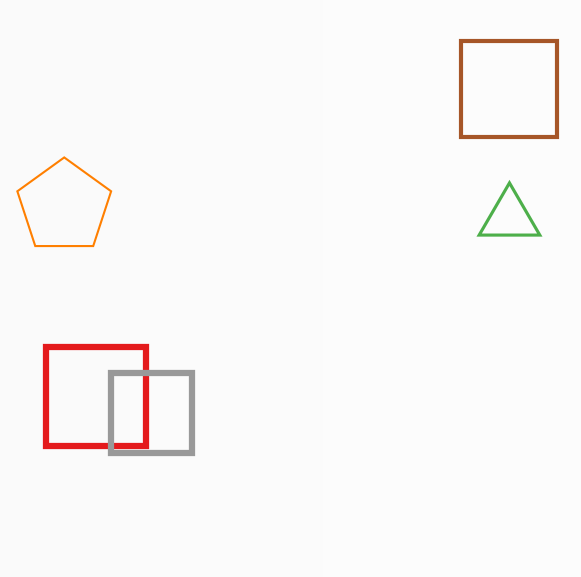[{"shape": "square", "thickness": 3, "radius": 0.43, "center": [0.165, 0.313]}, {"shape": "triangle", "thickness": 1.5, "radius": 0.3, "center": [0.877, 0.622]}, {"shape": "pentagon", "thickness": 1, "radius": 0.42, "center": [0.111, 0.642]}, {"shape": "square", "thickness": 2, "radius": 0.42, "center": [0.876, 0.846]}, {"shape": "square", "thickness": 3, "radius": 0.35, "center": [0.26, 0.283]}]